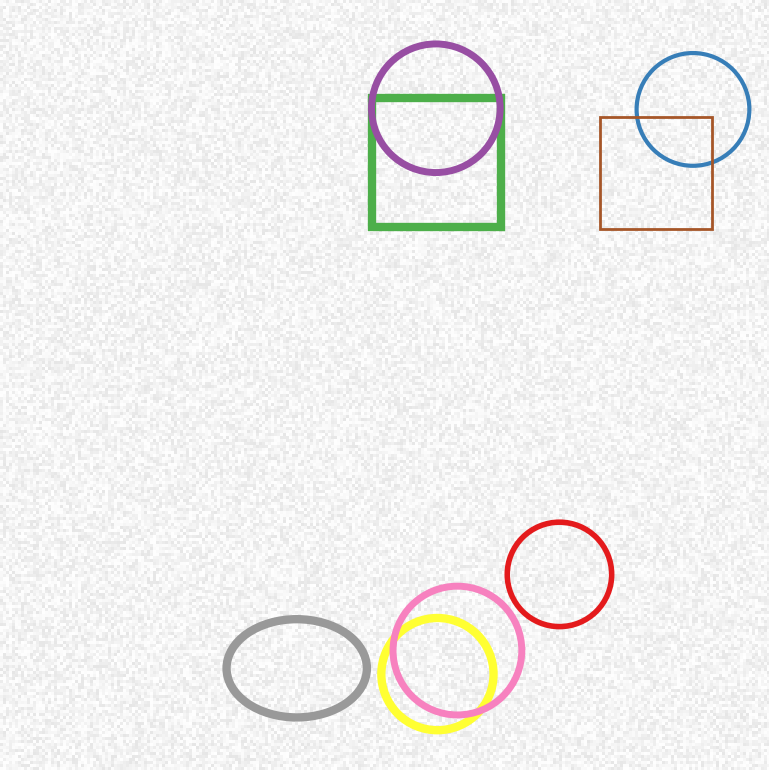[{"shape": "circle", "thickness": 2, "radius": 0.34, "center": [0.727, 0.254]}, {"shape": "circle", "thickness": 1.5, "radius": 0.37, "center": [0.9, 0.858]}, {"shape": "square", "thickness": 3, "radius": 0.42, "center": [0.567, 0.789]}, {"shape": "circle", "thickness": 2.5, "radius": 0.42, "center": [0.566, 0.859]}, {"shape": "circle", "thickness": 3, "radius": 0.36, "center": [0.568, 0.125]}, {"shape": "square", "thickness": 1, "radius": 0.36, "center": [0.852, 0.775]}, {"shape": "circle", "thickness": 2.5, "radius": 0.42, "center": [0.594, 0.155]}, {"shape": "oval", "thickness": 3, "radius": 0.46, "center": [0.385, 0.132]}]